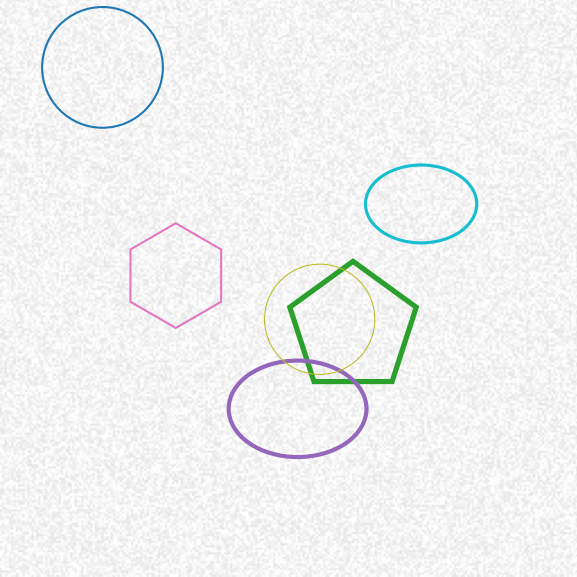[{"shape": "circle", "thickness": 1, "radius": 0.52, "center": [0.177, 0.882]}, {"shape": "pentagon", "thickness": 2.5, "radius": 0.58, "center": [0.611, 0.432]}, {"shape": "oval", "thickness": 2, "radius": 0.6, "center": [0.515, 0.291]}, {"shape": "hexagon", "thickness": 1, "radius": 0.45, "center": [0.304, 0.522]}, {"shape": "circle", "thickness": 0.5, "radius": 0.48, "center": [0.554, 0.446]}, {"shape": "oval", "thickness": 1.5, "radius": 0.48, "center": [0.729, 0.646]}]